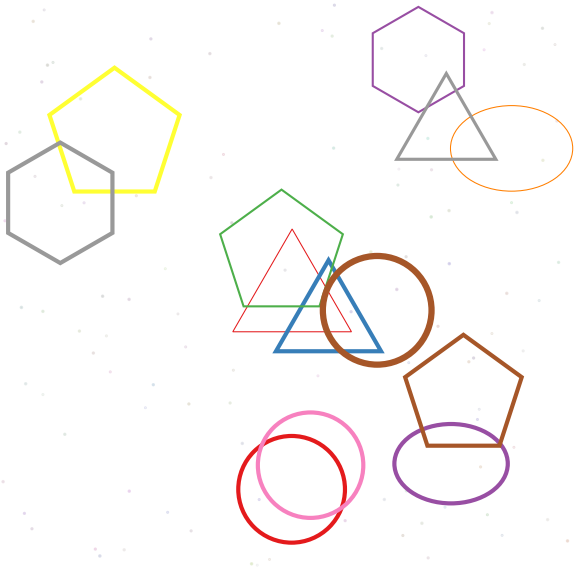[{"shape": "triangle", "thickness": 0.5, "radius": 0.59, "center": [0.506, 0.484]}, {"shape": "circle", "thickness": 2, "radius": 0.46, "center": [0.505, 0.152]}, {"shape": "triangle", "thickness": 2, "radius": 0.53, "center": [0.569, 0.443]}, {"shape": "pentagon", "thickness": 1, "radius": 0.56, "center": [0.487, 0.559]}, {"shape": "hexagon", "thickness": 1, "radius": 0.46, "center": [0.724, 0.896]}, {"shape": "oval", "thickness": 2, "radius": 0.49, "center": [0.781, 0.196]}, {"shape": "oval", "thickness": 0.5, "radius": 0.53, "center": [0.886, 0.742]}, {"shape": "pentagon", "thickness": 2, "radius": 0.59, "center": [0.198, 0.763]}, {"shape": "pentagon", "thickness": 2, "radius": 0.53, "center": [0.802, 0.313]}, {"shape": "circle", "thickness": 3, "radius": 0.47, "center": [0.653, 0.462]}, {"shape": "circle", "thickness": 2, "radius": 0.46, "center": [0.538, 0.194]}, {"shape": "triangle", "thickness": 1.5, "radius": 0.5, "center": [0.773, 0.773]}, {"shape": "hexagon", "thickness": 2, "radius": 0.52, "center": [0.104, 0.648]}]